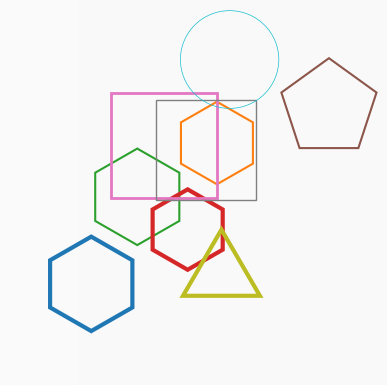[{"shape": "hexagon", "thickness": 3, "radius": 0.61, "center": [0.235, 0.263]}, {"shape": "hexagon", "thickness": 1.5, "radius": 0.54, "center": [0.56, 0.629]}, {"shape": "hexagon", "thickness": 1.5, "radius": 0.63, "center": [0.354, 0.489]}, {"shape": "hexagon", "thickness": 3, "radius": 0.52, "center": [0.484, 0.404]}, {"shape": "pentagon", "thickness": 1.5, "radius": 0.65, "center": [0.849, 0.72]}, {"shape": "square", "thickness": 2, "radius": 0.68, "center": [0.423, 0.621]}, {"shape": "square", "thickness": 1, "radius": 0.65, "center": [0.531, 0.61]}, {"shape": "triangle", "thickness": 3, "radius": 0.57, "center": [0.571, 0.289]}, {"shape": "circle", "thickness": 0.5, "radius": 0.63, "center": [0.593, 0.845]}]